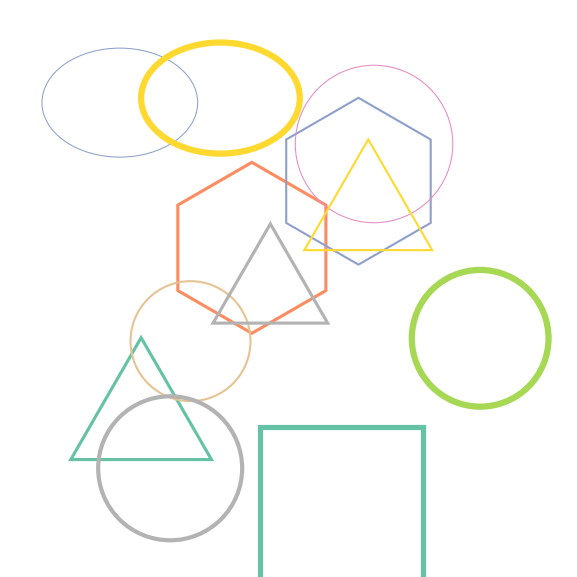[{"shape": "square", "thickness": 2.5, "radius": 0.71, "center": [0.592, 0.118]}, {"shape": "triangle", "thickness": 1.5, "radius": 0.7, "center": [0.244, 0.274]}, {"shape": "hexagon", "thickness": 1.5, "radius": 0.74, "center": [0.436, 0.57]}, {"shape": "hexagon", "thickness": 1, "radius": 0.72, "center": [0.621, 0.685]}, {"shape": "oval", "thickness": 0.5, "radius": 0.67, "center": [0.207, 0.821]}, {"shape": "circle", "thickness": 0.5, "radius": 0.68, "center": [0.648, 0.75]}, {"shape": "circle", "thickness": 3, "radius": 0.59, "center": [0.831, 0.413]}, {"shape": "oval", "thickness": 3, "radius": 0.69, "center": [0.382, 0.829]}, {"shape": "triangle", "thickness": 1, "radius": 0.64, "center": [0.638, 0.63]}, {"shape": "circle", "thickness": 1, "radius": 0.52, "center": [0.33, 0.408]}, {"shape": "circle", "thickness": 2, "radius": 0.62, "center": [0.295, 0.188]}, {"shape": "triangle", "thickness": 1.5, "radius": 0.57, "center": [0.468, 0.497]}]